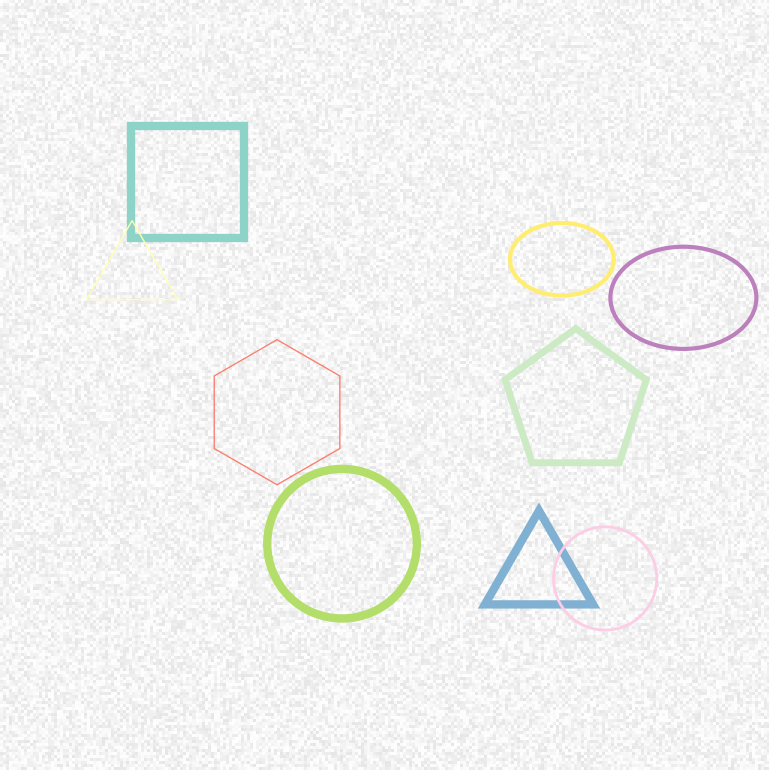[{"shape": "square", "thickness": 3, "radius": 0.37, "center": [0.244, 0.764]}, {"shape": "triangle", "thickness": 0.5, "radius": 0.34, "center": [0.172, 0.645]}, {"shape": "hexagon", "thickness": 0.5, "radius": 0.47, "center": [0.36, 0.465]}, {"shape": "triangle", "thickness": 3, "radius": 0.41, "center": [0.7, 0.256]}, {"shape": "circle", "thickness": 3, "radius": 0.49, "center": [0.444, 0.294]}, {"shape": "circle", "thickness": 1, "radius": 0.34, "center": [0.786, 0.249]}, {"shape": "oval", "thickness": 1.5, "radius": 0.47, "center": [0.887, 0.613]}, {"shape": "pentagon", "thickness": 2.5, "radius": 0.48, "center": [0.748, 0.477]}, {"shape": "oval", "thickness": 1.5, "radius": 0.34, "center": [0.73, 0.663]}]